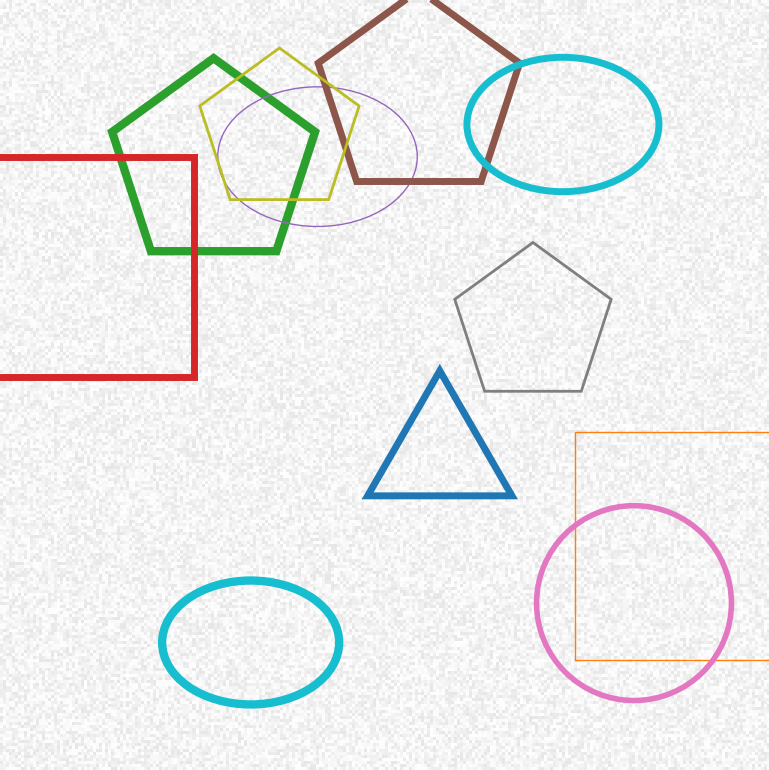[{"shape": "triangle", "thickness": 2.5, "radius": 0.54, "center": [0.571, 0.41]}, {"shape": "square", "thickness": 0.5, "radius": 0.74, "center": [0.894, 0.291]}, {"shape": "pentagon", "thickness": 3, "radius": 0.69, "center": [0.277, 0.786]}, {"shape": "square", "thickness": 2.5, "radius": 0.72, "center": [0.109, 0.653]}, {"shape": "oval", "thickness": 0.5, "radius": 0.65, "center": [0.412, 0.797]}, {"shape": "pentagon", "thickness": 2.5, "radius": 0.69, "center": [0.544, 0.876]}, {"shape": "circle", "thickness": 2, "radius": 0.63, "center": [0.823, 0.217]}, {"shape": "pentagon", "thickness": 1, "radius": 0.53, "center": [0.692, 0.578]}, {"shape": "pentagon", "thickness": 1, "radius": 0.54, "center": [0.363, 0.829]}, {"shape": "oval", "thickness": 2.5, "radius": 0.62, "center": [0.731, 0.838]}, {"shape": "oval", "thickness": 3, "radius": 0.57, "center": [0.326, 0.166]}]